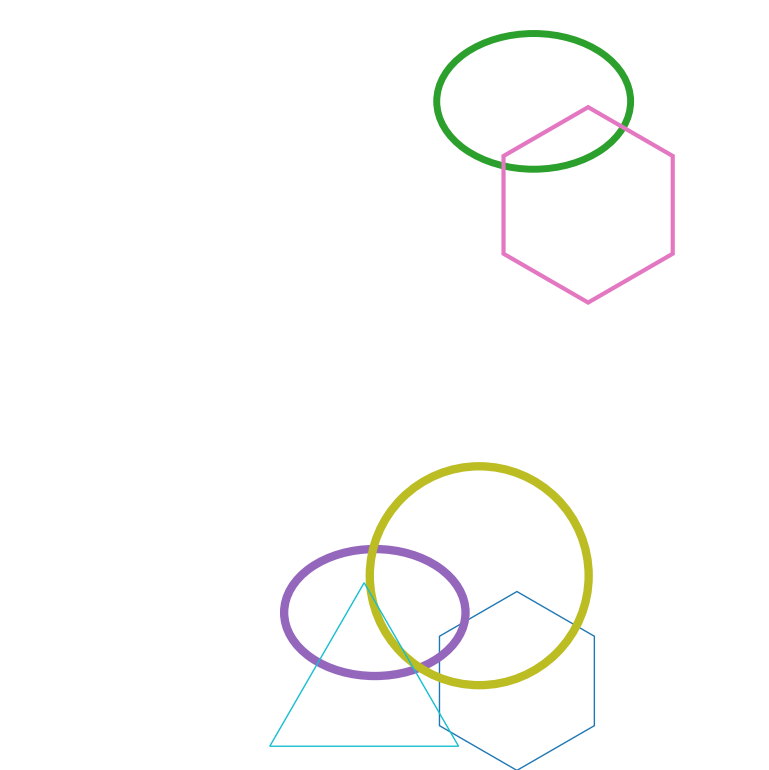[{"shape": "hexagon", "thickness": 0.5, "radius": 0.58, "center": [0.671, 0.116]}, {"shape": "oval", "thickness": 2.5, "radius": 0.63, "center": [0.693, 0.868]}, {"shape": "oval", "thickness": 3, "radius": 0.59, "center": [0.487, 0.204]}, {"shape": "hexagon", "thickness": 1.5, "radius": 0.63, "center": [0.764, 0.734]}, {"shape": "circle", "thickness": 3, "radius": 0.71, "center": [0.622, 0.252]}, {"shape": "triangle", "thickness": 0.5, "radius": 0.71, "center": [0.473, 0.102]}]